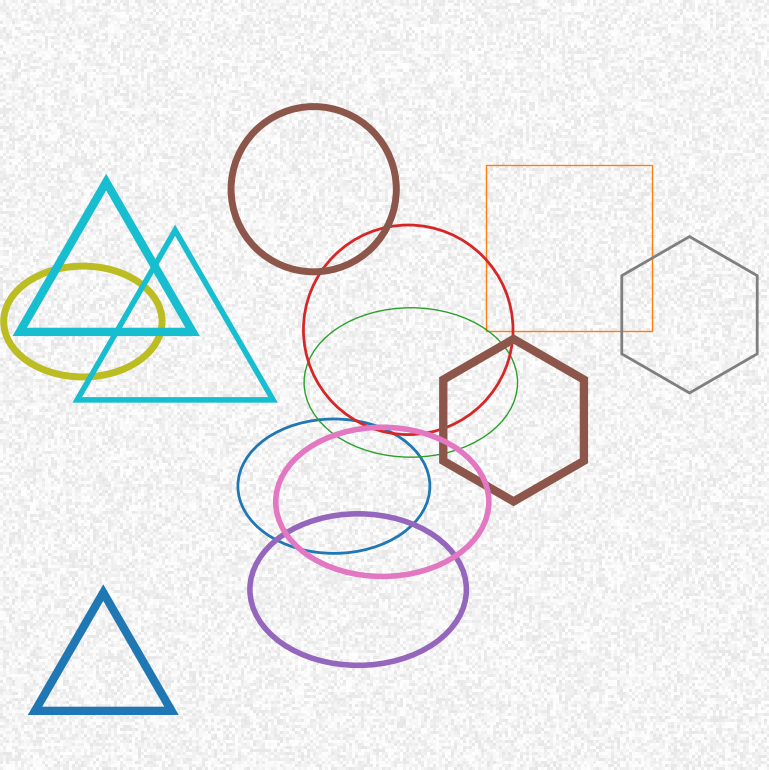[{"shape": "oval", "thickness": 1, "radius": 0.62, "center": [0.434, 0.369]}, {"shape": "triangle", "thickness": 3, "radius": 0.51, "center": [0.134, 0.128]}, {"shape": "square", "thickness": 0.5, "radius": 0.54, "center": [0.739, 0.678]}, {"shape": "oval", "thickness": 0.5, "radius": 0.69, "center": [0.534, 0.503]}, {"shape": "circle", "thickness": 1, "radius": 0.68, "center": [0.53, 0.572]}, {"shape": "oval", "thickness": 2, "radius": 0.7, "center": [0.465, 0.234]}, {"shape": "hexagon", "thickness": 3, "radius": 0.53, "center": [0.667, 0.454]}, {"shape": "circle", "thickness": 2.5, "radius": 0.54, "center": [0.407, 0.754]}, {"shape": "oval", "thickness": 2, "radius": 0.69, "center": [0.496, 0.348]}, {"shape": "hexagon", "thickness": 1, "radius": 0.51, "center": [0.895, 0.591]}, {"shape": "oval", "thickness": 2.5, "radius": 0.51, "center": [0.108, 0.582]}, {"shape": "triangle", "thickness": 3, "radius": 0.65, "center": [0.138, 0.634]}, {"shape": "triangle", "thickness": 2, "radius": 0.73, "center": [0.227, 0.554]}]